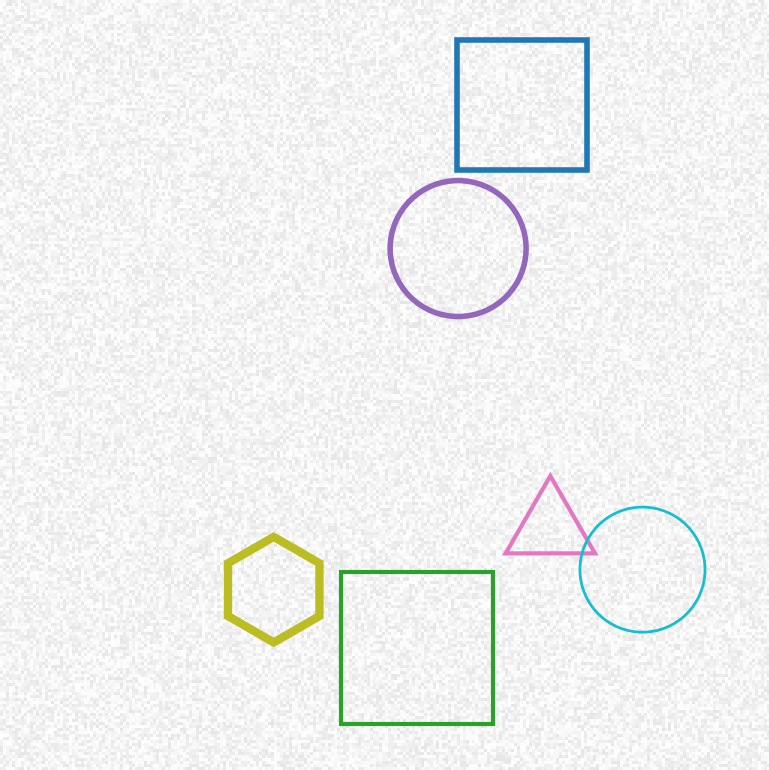[{"shape": "square", "thickness": 2, "radius": 0.42, "center": [0.678, 0.863]}, {"shape": "square", "thickness": 1.5, "radius": 0.49, "center": [0.542, 0.159]}, {"shape": "circle", "thickness": 2, "radius": 0.44, "center": [0.595, 0.677]}, {"shape": "triangle", "thickness": 1.5, "radius": 0.33, "center": [0.715, 0.315]}, {"shape": "hexagon", "thickness": 3, "radius": 0.34, "center": [0.356, 0.234]}, {"shape": "circle", "thickness": 1, "radius": 0.41, "center": [0.834, 0.26]}]